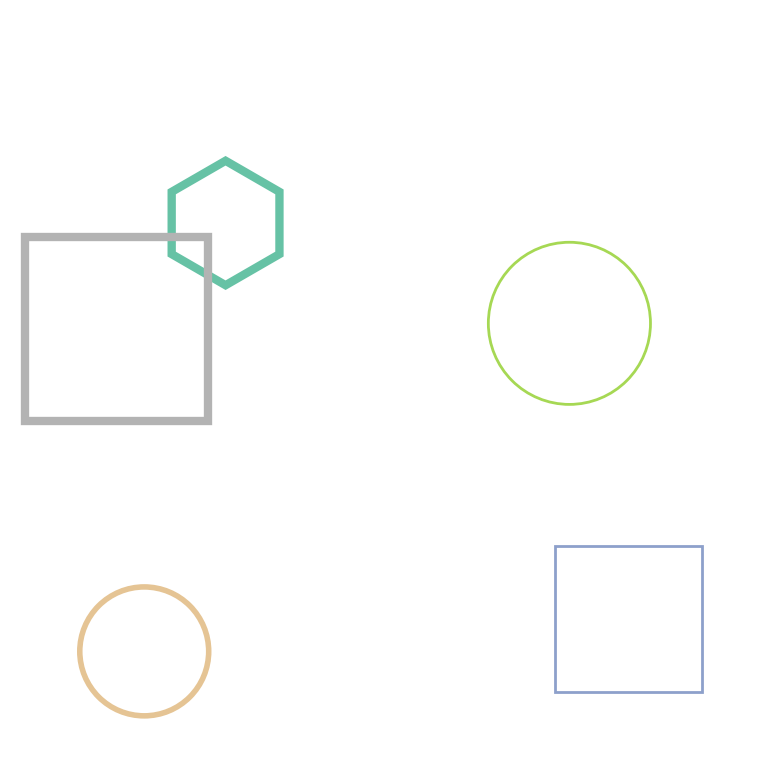[{"shape": "hexagon", "thickness": 3, "radius": 0.4, "center": [0.293, 0.71]}, {"shape": "square", "thickness": 1, "radius": 0.47, "center": [0.816, 0.196]}, {"shape": "circle", "thickness": 1, "radius": 0.53, "center": [0.739, 0.58]}, {"shape": "circle", "thickness": 2, "radius": 0.42, "center": [0.187, 0.154]}, {"shape": "square", "thickness": 3, "radius": 0.6, "center": [0.151, 0.573]}]